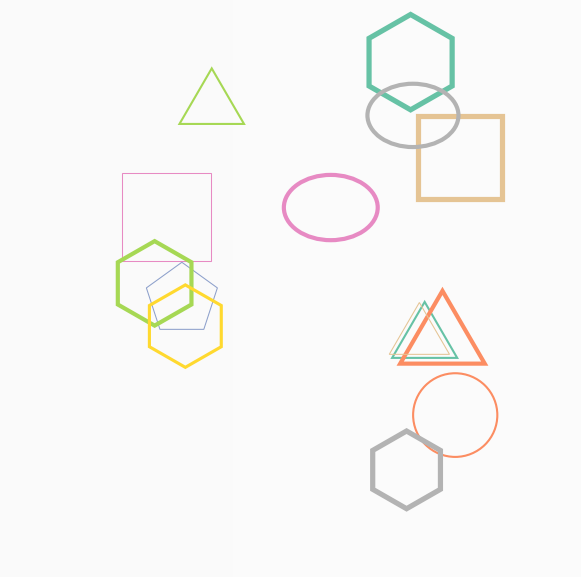[{"shape": "hexagon", "thickness": 2.5, "radius": 0.41, "center": [0.706, 0.891]}, {"shape": "triangle", "thickness": 1, "radius": 0.32, "center": [0.731, 0.412]}, {"shape": "triangle", "thickness": 2, "radius": 0.42, "center": [0.761, 0.411]}, {"shape": "circle", "thickness": 1, "radius": 0.36, "center": [0.783, 0.28]}, {"shape": "pentagon", "thickness": 0.5, "radius": 0.32, "center": [0.313, 0.481]}, {"shape": "square", "thickness": 0.5, "radius": 0.38, "center": [0.287, 0.623]}, {"shape": "oval", "thickness": 2, "radius": 0.4, "center": [0.569, 0.64]}, {"shape": "triangle", "thickness": 1, "radius": 0.32, "center": [0.364, 0.817]}, {"shape": "hexagon", "thickness": 2, "radius": 0.37, "center": [0.266, 0.508]}, {"shape": "hexagon", "thickness": 1.5, "radius": 0.36, "center": [0.319, 0.434]}, {"shape": "square", "thickness": 2.5, "radius": 0.36, "center": [0.791, 0.726]}, {"shape": "triangle", "thickness": 0.5, "radius": 0.3, "center": [0.722, 0.415]}, {"shape": "oval", "thickness": 2, "radius": 0.39, "center": [0.71, 0.799]}, {"shape": "hexagon", "thickness": 2.5, "radius": 0.34, "center": [0.699, 0.186]}]